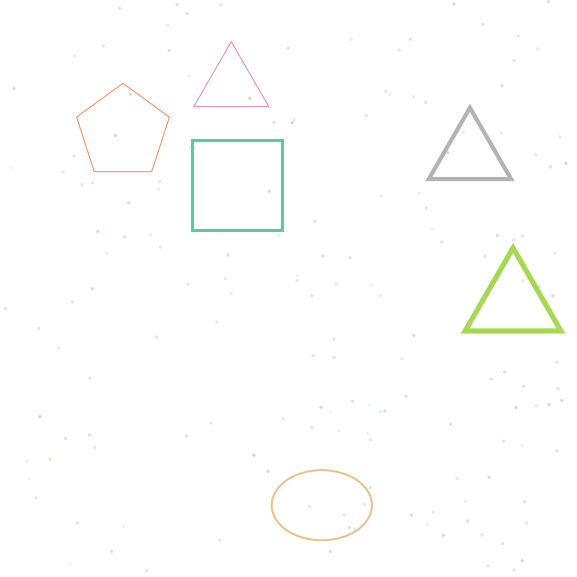[{"shape": "square", "thickness": 1.5, "radius": 0.39, "center": [0.411, 0.679]}, {"shape": "pentagon", "thickness": 0.5, "radius": 0.42, "center": [0.213, 0.77]}, {"shape": "triangle", "thickness": 0.5, "radius": 0.37, "center": [0.401, 0.852]}, {"shape": "triangle", "thickness": 2.5, "radius": 0.48, "center": [0.888, 0.474]}, {"shape": "oval", "thickness": 1, "radius": 0.43, "center": [0.557, 0.124]}, {"shape": "triangle", "thickness": 2, "radius": 0.41, "center": [0.814, 0.73]}]